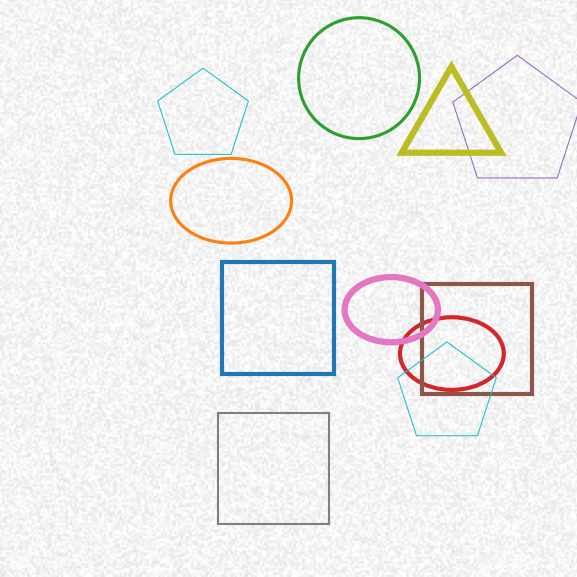[{"shape": "square", "thickness": 2, "radius": 0.48, "center": [0.482, 0.449]}, {"shape": "oval", "thickness": 1.5, "radius": 0.52, "center": [0.4, 0.651]}, {"shape": "circle", "thickness": 1.5, "radius": 0.52, "center": [0.622, 0.864]}, {"shape": "oval", "thickness": 2, "radius": 0.45, "center": [0.782, 0.387]}, {"shape": "pentagon", "thickness": 0.5, "radius": 0.59, "center": [0.896, 0.786]}, {"shape": "square", "thickness": 2, "radius": 0.48, "center": [0.825, 0.412]}, {"shape": "oval", "thickness": 3, "radius": 0.4, "center": [0.677, 0.463]}, {"shape": "square", "thickness": 1, "radius": 0.48, "center": [0.474, 0.188]}, {"shape": "triangle", "thickness": 3, "radius": 0.5, "center": [0.782, 0.784]}, {"shape": "pentagon", "thickness": 0.5, "radius": 0.45, "center": [0.774, 0.317]}, {"shape": "pentagon", "thickness": 0.5, "radius": 0.41, "center": [0.352, 0.799]}]